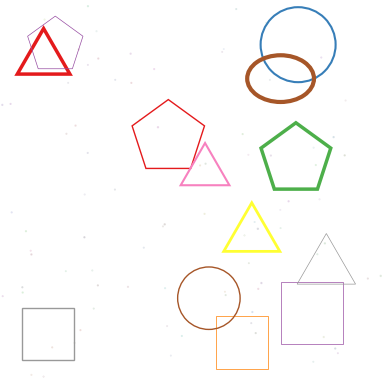[{"shape": "triangle", "thickness": 2.5, "radius": 0.39, "center": [0.113, 0.847]}, {"shape": "pentagon", "thickness": 1, "radius": 0.49, "center": [0.437, 0.642]}, {"shape": "circle", "thickness": 1.5, "radius": 0.49, "center": [0.774, 0.884]}, {"shape": "pentagon", "thickness": 2.5, "radius": 0.48, "center": [0.769, 0.586]}, {"shape": "pentagon", "thickness": 0.5, "radius": 0.38, "center": [0.144, 0.883]}, {"shape": "square", "thickness": 0.5, "radius": 0.4, "center": [0.811, 0.186]}, {"shape": "square", "thickness": 0.5, "radius": 0.34, "center": [0.628, 0.11]}, {"shape": "triangle", "thickness": 2, "radius": 0.42, "center": [0.654, 0.389]}, {"shape": "circle", "thickness": 1, "radius": 0.41, "center": [0.543, 0.225]}, {"shape": "oval", "thickness": 3, "radius": 0.43, "center": [0.729, 0.796]}, {"shape": "triangle", "thickness": 1.5, "radius": 0.37, "center": [0.533, 0.555]}, {"shape": "square", "thickness": 1, "radius": 0.34, "center": [0.124, 0.133]}, {"shape": "triangle", "thickness": 0.5, "radius": 0.44, "center": [0.848, 0.306]}]